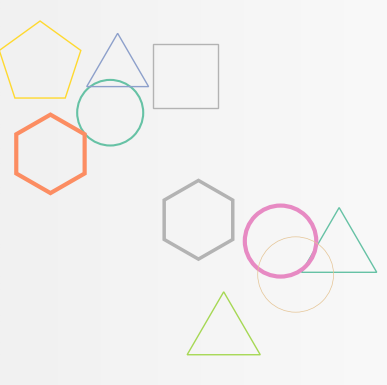[{"shape": "circle", "thickness": 1.5, "radius": 0.43, "center": [0.284, 0.707]}, {"shape": "triangle", "thickness": 1, "radius": 0.56, "center": [0.875, 0.349]}, {"shape": "hexagon", "thickness": 3, "radius": 0.51, "center": [0.13, 0.6]}, {"shape": "triangle", "thickness": 1, "radius": 0.46, "center": [0.304, 0.821]}, {"shape": "circle", "thickness": 3, "radius": 0.46, "center": [0.724, 0.374]}, {"shape": "triangle", "thickness": 1, "radius": 0.54, "center": [0.577, 0.133]}, {"shape": "pentagon", "thickness": 1, "radius": 0.55, "center": [0.103, 0.835]}, {"shape": "circle", "thickness": 0.5, "radius": 0.49, "center": [0.763, 0.287]}, {"shape": "square", "thickness": 1, "radius": 0.41, "center": [0.479, 0.802]}, {"shape": "hexagon", "thickness": 2.5, "radius": 0.51, "center": [0.512, 0.429]}]